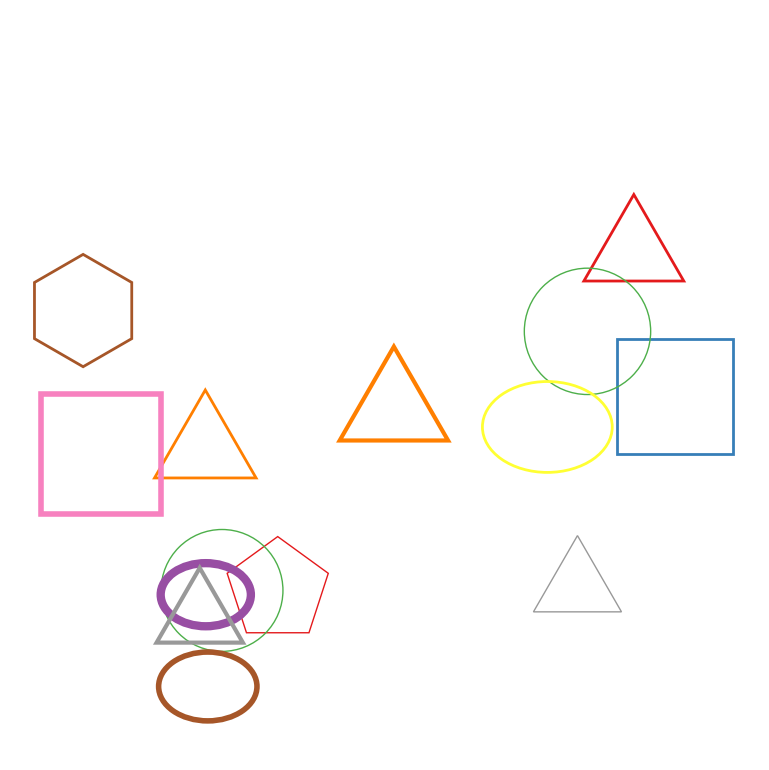[{"shape": "triangle", "thickness": 1, "radius": 0.37, "center": [0.823, 0.672]}, {"shape": "pentagon", "thickness": 0.5, "radius": 0.35, "center": [0.361, 0.234]}, {"shape": "square", "thickness": 1, "radius": 0.37, "center": [0.877, 0.485]}, {"shape": "circle", "thickness": 0.5, "radius": 0.4, "center": [0.288, 0.233]}, {"shape": "circle", "thickness": 0.5, "radius": 0.41, "center": [0.763, 0.57]}, {"shape": "oval", "thickness": 3, "radius": 0.29, "center": [0.267, 0.228]}, {"shape": "triangle", "thickness": 1, "radius": 0.38, "center": [0.267, 0.417]}, {"shape": "triangle", "thickness": 1.5, "radius": 0.41, "center": [0.512, 0.469]}, {"shape": "oval", "thickness": 1, "radius": 0.42, "center": [0.711, 0.445]}, {"shape": "oval", "thickness": 2, "radius": 0.32, "center": [0.27, 0.108]}, {"shape": "hexagon", "thickness": 1, "radius": 0.36, "center": [0.108, 0.597]}, {"shape": "square", "thickness": 2, "radius": 0.39, "center": [0.131, 0.41]}, {"shape": "triangle", "thickness": 0.5, "radius": 0.33, "center": [0.75, 0.238]}, {"shape": "triangle", "thickness": 1.5, "radius": 0.32, "center": [0.259, 0.198]}]